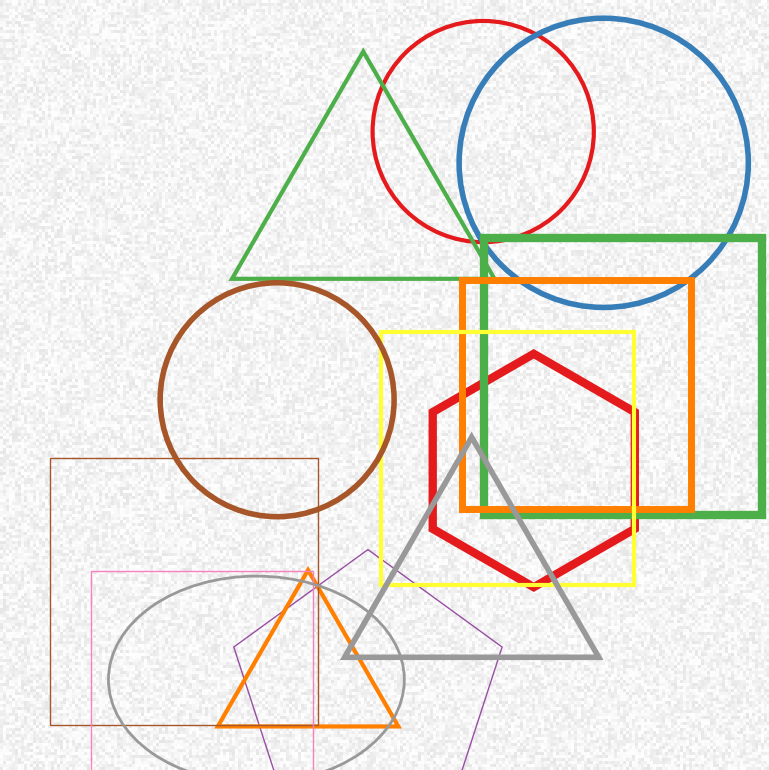[{"shape": "circle", "thickness": 1.5, "radius": 0.72, "center": [0.628, 0.829]}, {"shape": "hexagon", "thickness": 3, "radius": 0.76, "center": [0.693, 0.389]}, {"shape": "circle", "thickness": 2, "radius": 0.94, "center": [0.784, 0.789]}, {"shape": "square", "thickness": 3, "radius": 0.9, "center": [0.809, 0.511]}, {"shape": "triangle", "thickness": 1.5, "radius": 0.98, "center": [0.472, 0.736]}, {"shape": "pentagon", "thickness": 0.5, "radius": 0.92, "center": [0.478, 0.103]}, {"shape": "square", "thickness": 2.5, "radius": 0.74, "center": [0.749, 0.487]}, {"shape": "triangle", "thickness": 1.5, "radius": 0.68, "center": [0.4, 0.124]}, {"shape": "square", "thickness": 1.5, "radius": 0.82, "center": [0.659, 0.404]}, {"shape": "circle", "thickness": 2, "radius": 0.76, "center": [0.36, 0.481]}, {"shape": "square", "thickness": 0.5, "radius": 0.87, "center": [0.239, 0.232]}, {"shape": "square", "thickness": 0.5, "radius": 0.72, "center": [0.262, 0.115]}, {"shape": "oval", "thickness": 1, "radius": 0.96, "center": [0.333, 0.117]}, {"shape": "triangle", "thickness": 2, "radius": 0.95, "center": [0.613, 0.242]}]